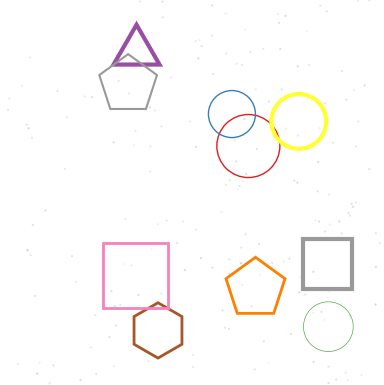[{"shape": "circle", "thickness": 1, "radius": 0.41, "center": [0.645, 0.621]}, {"shape": "circle", "thickness": 1, "radius": 0.31, "center": [0.602, 0.704]}, {"shape": "circle", "thickness": 0.5, "radius": 0.32, "center": [0.853, 0.152]}, {"shape": "triangle", "thickness": 3, "radius": 0.34, "center": [0.355, 0.867]}, {"shape": "pentagon", "thickness": 2, "radius": 0.4, "center": [0.664, 0.251]}, {"shape": "circle", "thickness": 3, "radius": 0.36, "center": [0.776, 0.685]}, {"shape": "hexagon", "thickness": 2, "radius": 0.36, "center": [0.41, 0.142]}, {"shape": "square", "thickness": 2, "radius": 0.42, "center": [0.352, 0.285]}, {"shape": "pentagon", "thickness": 1.5, "radius": 0.39, "center": [0.333, 0.781]}, {"shape": "square", "thickness": 3, "radius": 0.32, "center": [0.85, 0.314]}]